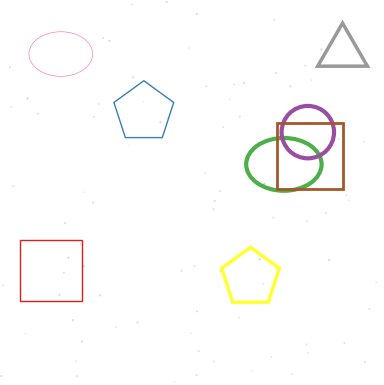[{"shape": "square", "thickness": 1, "radius": 0.4, "center": [0.133, 0.297]}, {"shape": "pentagon", "thickness": 1, "radius": 0.41, "center": [0.374, 0.709]}, {"shape": "oval", "thickness": 3, "radius": 0.49, "center": [0.737, 0.573]}, {"shape": "circle", "thickness": 3, "radius": 0.34, "center": [0.8, 0.657]}, {"shape": "pentagon", "thickness": 2.5, "radius": 0.39, "center": [0.651, 0.279]}, {"shape": "square", "thickness": 2, "radius": 0.43, "center": [0.806, 0.595]}, {"shape": "oval", "thickness": 0.5, "radius": 0.41, "center": [0.158, 0.86]}, {"shape": "triangle", "thickness": 2.5, "radius": 0.37, "center": [0.89, 0.865]}]